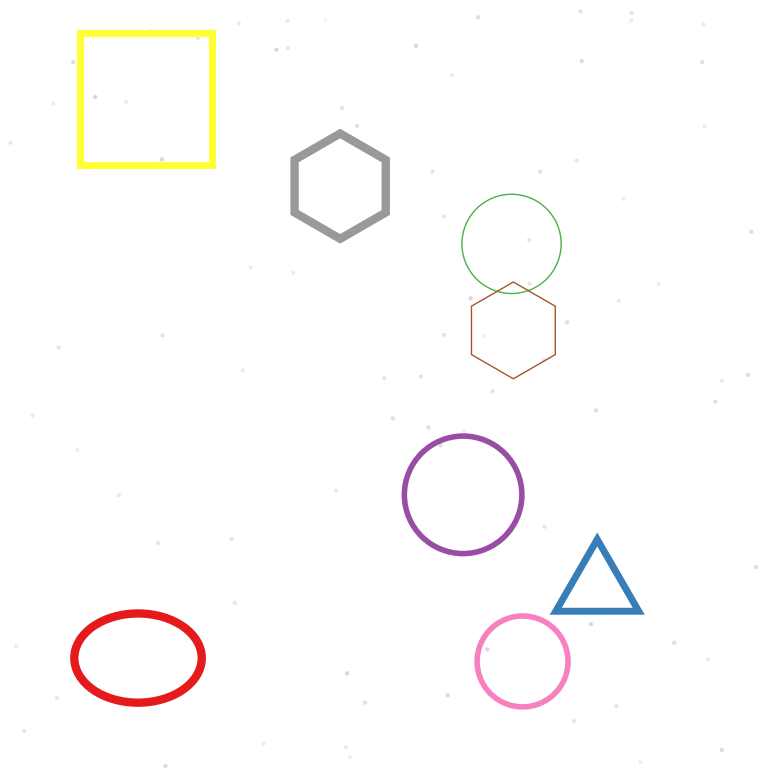[{"shape": "oval", "thickness": 3, "radius": 0.41, "center": [0.179, 0.145]}, {"shape": "triangle", "thickness": 2.5, "radius": 0.31, "center": [0.776, 0.237]}, {"shape": "circle", "thickness": 0.5, "radius": 0.32, "center": [0.664, 0.683]}, {"shape": "circle", "thickness": 2, "radius": 0.38, "center": [0.601, 0.357]}, {"shape": "square", "thickness": 2.5, "radius": 0.43, "center": [0.19, 0.872]}, {"shape": "hexagon", "thickness": 0.5, "radius": 0.31, "center": [0.667, 0.571]}, {"shape": "circle", "thickness": 2, "radius": 0.3, "center": [0.679, 0.141]}, {"shape": "hexagon", "thickness": 3, "radius": 0.34, "center": [0.442, 0.758]}]